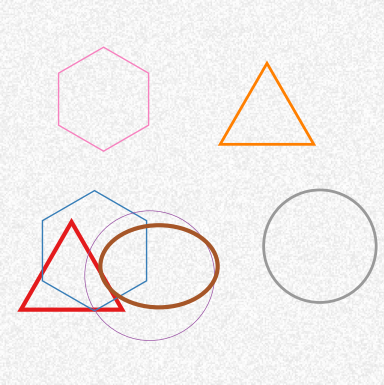[{"shape": "triangle", "thickness": 3, "radius": 0.76, "center": [0.186, 0.272]}, {"shape": "hexagon", "thickness": 1, "radius": 0.78, "center": [0.245, 0.349]}, {"shape": "circle", "thickness": 0.5, "radius": 0.84, "center": [0.389, 0.284]}, {"shape": "triangle", "thickness": 2, "radius": 0.7, "center": [0.693, 0.695]}, {"shape": "oval", "thickness": 3, "radius": 0.76, "center": [0.413, 0.308]}, {"shape": "hexagon", "thickness": 1, "radius": 0.68, "center": [0.269, 0.742]}, {"shape": "circle", "thickness": 2, "radius": 0.73, "center": [0.831, 0.361]}]